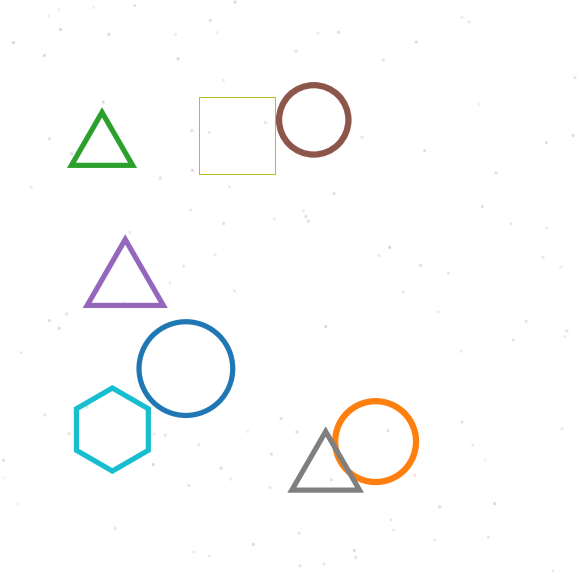[{"shape": "circle", "thickness": 2.5, "radius": 0.41, "center": [0.322, 0.361]}, {"shape": "circle", "thickness": 3, "radius": 0.35, "center": [0.65, 0.234]}, {"shape": "triangle", "thickness": 2.5, "radius": 0.31, "center": [0.177, 0.743]}, {"shape": "triangle", "thickness": 2.5, "radius": 0.38, "center": [0.217, 0.508]}, {"shape": "circle", "thickness": 3, "radius": 0.3, "center": [0.543, 0.792]}, {"shape": "triangle", "thickness": 2.5, "radius": 0.34, "center": [0.564, 0.184]}, {"shape": "square", "thickness": 0.5, "radius": 0.33, "center": [0.41, 0.764]}, {"shape": "hexagon", "thickness": 2.5, "radius": 0.36, "center": [0.195, 0.255]}]